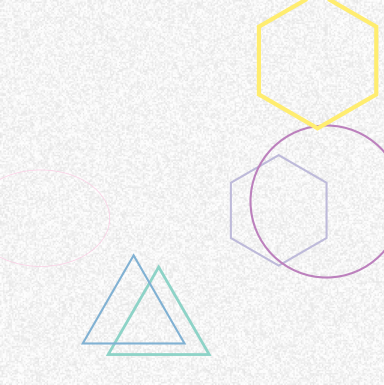[{"shape": "triangle", "thickness": 2, "radius": 0.76, "center": [0.412, 0.155]}, {"shape": "hexagon", "thickness": 1.5, "radius": 0.72, "center": [0.724, 0.454]}, {"shape": "triangle", "thickness": 1.5, "radius": 0.76, "center": [0.347, 0.184]}, {"shape": "oval", "thickness": 0.5, "radius": 0.9, "center": [0.106, 0.433]}, {"shape": "circle", "thickness": 1.5, "radius": 0.99, "center": [0.848, 0.477]}, {"shape": "hexagon", "thickness": 3, "radius": 0.88, "center": [0.825, 0.843]}]